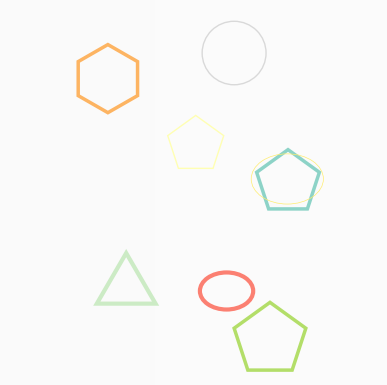[{"shape": "pentagon", "thickness": 2.5, "radius": 0.43, "center": [0.743, 0.526]}, {"shape": "pentagon", "thickness": 1, "radius": 0.38, "center": [0.505, 0.624]}, {"shape": "oval", "thickness": 3, "radius": 0.34, "center": [0.585, 0.244]}, {"shape": "hexagon", "thickness": 2.5, "radius": 0.44, "center": [0.278, 0.796]}, {"shape": "pentagon", "thickness": 2.5, "radius": 0.49, "center": [0.697, 0.117]}, {"shape": "circle", "thickness": 1, "radius": 0.41, "center": [0.604, 0.862]}, {"shape": "triangle", "thickness": 3, "radius": 0.44, "center": [0.326, 0.255]}, {"shape": "oval", "thickness": 0.5, "radius": 0.47, "center": [0.741, 0.535]}]